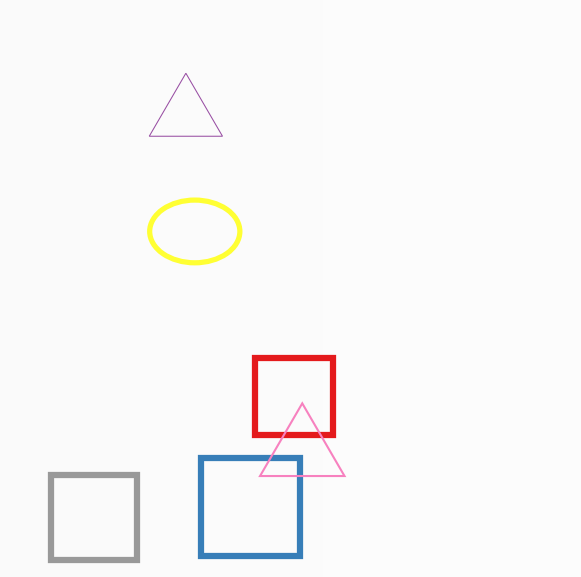[{"shape": "square", "thickness": 3, "radius": 0.33, "center": [0.505, 0.313]}, {"shape": "square", "thickness": 3, "radius": 0.43, "center": [0.43, 0.121]}, {"shape": "triangle", "thickness": 0.5, "radius": 0.36, "center": [0.32, 0.8]}, {"shape": "oval", "thickness": 2.5, "radius": 0.39, "center": [0.335, 0.598]}, {"shape": "triangle", "thickness": 1, "radius": 0.42, "center": [0.52, 0.217]}, {"shape": "square", "thickness": 3, "radius": 0.37, "center": [0.162, 0.103]}]